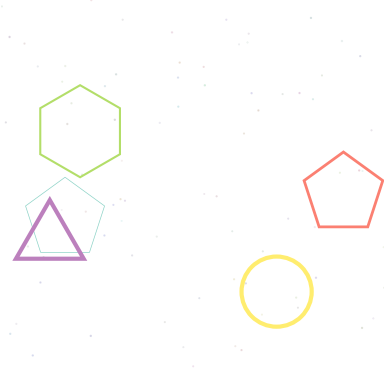[{"shape": "pentagon", "thickness": 0.5, "radius": 0.54, "center": [0.169, 0.432]}, {"shape": "pentagon", "thickness": 2, "radius": 0.54, "center": [0.892, 0.498]}, {"shape": "hexagon", "thickness": 1.5, "radius": 0.6, "center": [0.208, 0.659]}, {"shape": "triangle", "thickness": 3, "radius": 0.51, "center": [0.129, 0.379]}, {"shape": "circle", "thickness": 3, "radius": 0.46, "center": [0.718, 0.243]}]